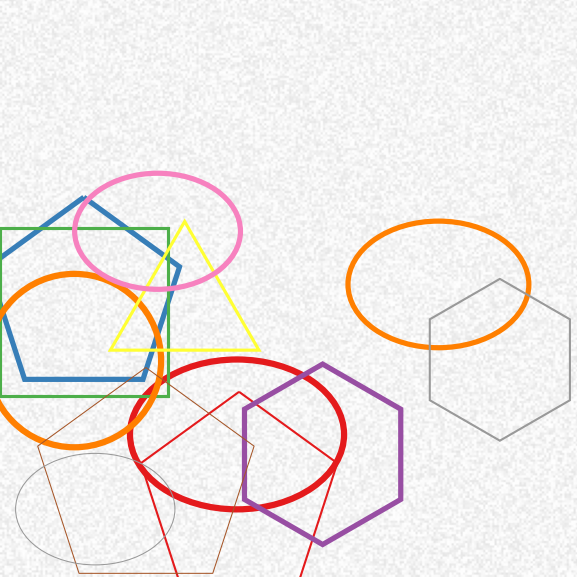[{"shape": "oval", "thickness": 3, "radius": 0.93, "center": [0.41, 0.247]}, {"shape": "pentagon", "thickness": 1, "radius": 0.89, "center": [0.414, 0.142]}, {"shape": "pentagon", "thickness": 2.5, "radius": 0.87, "center": [0.145, 0.483]}, {"shape": "square", "thickness": 1.5, "radius": 0.73, "center": [0.145, 0.458]}, {"shape": "hexagon", "thickness": 2.5, "radius": 0.78, "center": [0.559, 0.212]}, {"shape": "oval", "thickness": 2.5, "radius": 0.78, "center": [0.759, 0.507]}, {"shape": "circle", "thickness": 3, "radius": 0.75, "center": [0.129, 0.375]}, {"shape": "triangle", "thickness": 1.5, "radius": 0.74, "center": [0.32, 0.467]}, {"shape": "pentagon", "thickness": 0.5, "radius": 0.99, "center": [0.253, 0.166]}, {"shape": "oval", "thickness": 2.5, "radius": 0.72, "center": [0.273, 0.599]}, {"shape": "hexagon", "thickness": 1, "radius": 0.7, "center": [0.866, 0.376]}, {"shape": "oval", "thickness": 0.5, "radius": 0.69, "center": [0.165, 0.118]}]